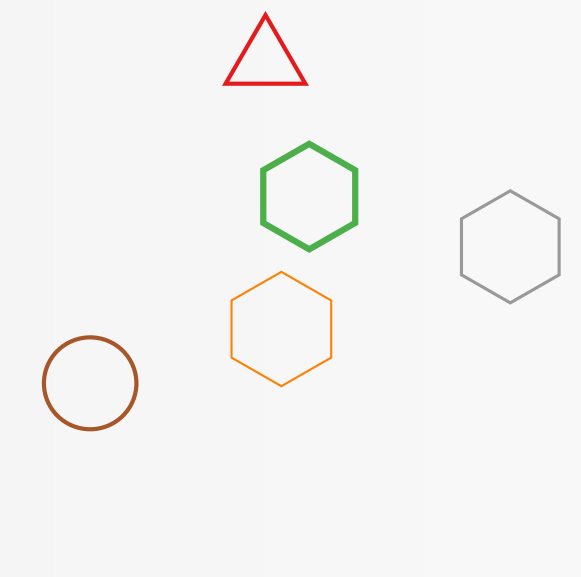[{"shape": "triangle", "thickness": 2, "radius": 0.4, "center": [0.457, 0.894]}, {"shape": "hexagon", "thickness": 3, "radius": 0.46, "center": [0.532, 0.659]}, {"shape": "hexagon", "thickness": 1, "radius": 0.49, "center": [0.484, 0.429]}, {"shape": "circle", "thickness": 2, "radius": 0.4, "center": [0.155, 0.335]}, {"shape": "hexagon", "thickness": 1.5, "radius": 0.48, "center": [0.878, 0.572]}]